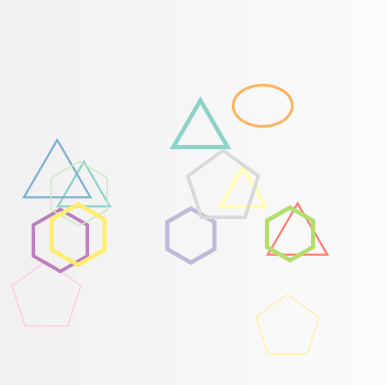[{"shape": "triangle", "thickness": 3, "radius": 0.4, "center": [0.517, 0.659]}, {"shape": "triangle", "thickness": 1.5, "radius": 0.39, "center": [0.216, 0.503]}, {"shape": "triangle", "thickness": 2.5, "radius": 0.34, "center": [0.627, 0.497]}, {"shape": "hexagon", "thickness": 3, "radius": 0.35, "center": [0.493, 0.388]}, {"shape": "triangle", "thickness": 1.5, "radius": 0.44, "center": [0.768, 0.383]}, {"shape": "triangle", "thickness": 1.5, "radius": 0.5, "center": [0.148, 0.537]}, {"shape": "oval", "thickness": 2, "radius": 0.38, "center": [0.678, 0.725]}, {"shape": "hexagon", "thickness": 3, "radius": 0.34, "center": [0.748, 0.393]}, {"shape": "pentagon", "thickness": 1, "radius": 0.47, "center": [0.12, 0.229]}, {"shape": "pentagon", "thickness": 2.5, "radius": 0.48, "center": [0.576, 0.513]}, {"shape": "hexagon", "thickness": 2.5, "radius": 0.4, "center": [0.156, 0.375]}, {"shape": "hexagon", "thickness": 1, "radius": 0.42, "center": [0.205, 0.497]}, {"shape": "pentagon", "thickness": 0.5, "radius": 0.43, "center": [0.742, 0.149]}, {"shape": "hexagon", "thickness": 3, "radius": 0.39, "center": [0.202, 0.391]}]